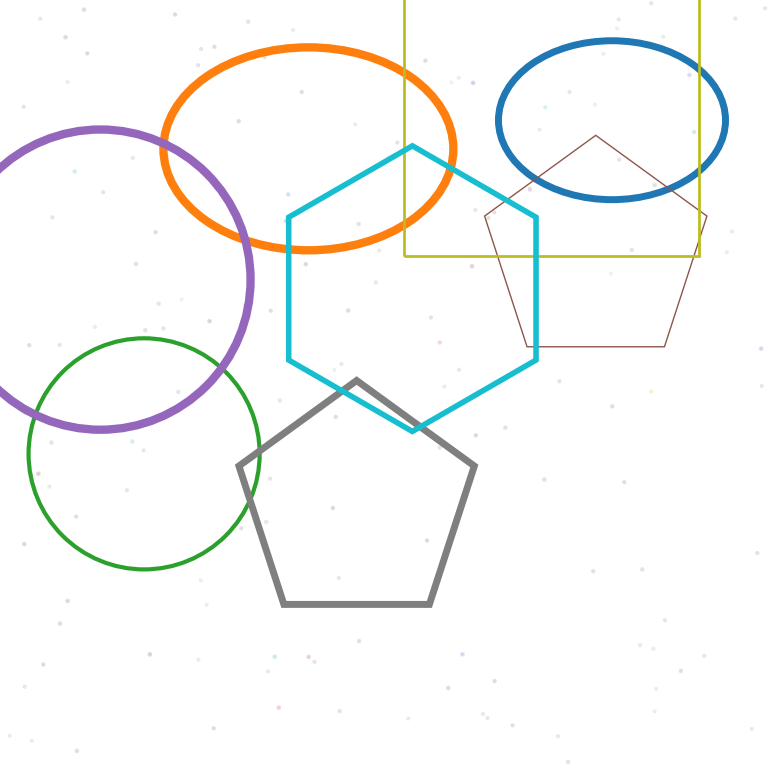[{"shape": "oval", "thickness": 2.5, "radius": 0.74, "center": [0.795, 0.844]}, {"shape": "oval", "thickness": 3, "radius": 0.94, "center": [0.401, 0.807]}, {"shape": "circle", "thickness": 1.5, "radius": 0.75, "center": [0.187, 0.411]}, {"shape": "circle", "thickness": 3, "radius": 0.97, "center": [0.13, 0.637]}, {"shape": "pentagon", "thickness": 0.5, "radius": 0.76, "center": [0.774, 0.672]}, {"shape": "pentagon", "thickness": 2.5, "radius": 0.8, "center": [0.463, 0.345]}, {"shape": "square", "thickness": 1, "radius": 0.96, "center": [0.716, 0.858]}, {"shape": "hexagon", "thickness": 2, "radius": 0.93, "center": [0.536, 0.625]}]